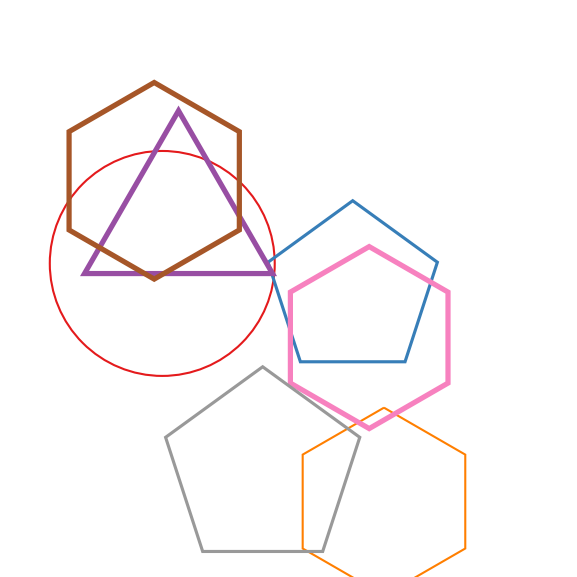[{"shape": "circle", "thickness": 1, "radius": 0.97, "center": [0.281, 0.543]}, {"shape": "pentagon", "thickness": 1.5, "radius": 0.77, "center": [0.611, 0.497]}, {"shape": "triangle", "thickness": 2.5, "radius": 0.94, "center": [0.309, 0.619]}, {"shape": "hexagon", "thickness": 1, "radius": 0.81, "center": [0.665, 0.131]}, {"shape": "hexagon", "thickness": 2.5, "radius": 0.85, "center": [0.267, 0.686]}, {"shape": "hexagon", "thickness": 2.5, "radius": 0.79, "center": [0.639, 0.415]}, {"shape": "pentagon", "thickness": 1.5, "radius": 0.88, "center": [0.455, 0.187]}]